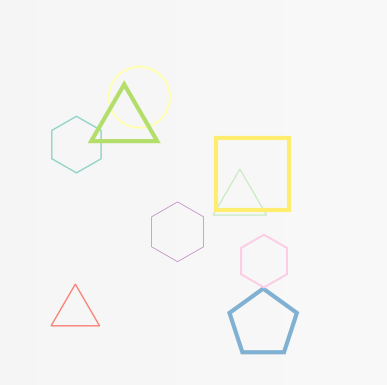[{"shape": "hexagon", "thickness": 1, "radius": 0.37, "center": [0.197, 0.624]}, {"shape": "circle", "thickness": 1.5, "radius": 0.4, "center": [0.36, 0.748]}, {"shape": "triangle", "thickness": 1, "radius": 0.36, "center": [0.194, 0.19]}, {"shape": "pentagon", "thickness": 3, "radius": 0.46, "center": [0.679, 0.159]}, {"shape": "triangle", "thickness": 3, "radius": 0.49, "center": [0.321, 0.683]}, {"shape": "hexagon", "thickness": 1.5, "radius": 0.34, "center": [0.681, 0.322]}, {"shape": "hexagon", "thickness": 0.5, "radius": 0.39, "center": [0.458, 0.398]}, {"shape": "triangle", "thickness": 1, "radius": 0.4, "center": [0.619, 0.481]}, {"shape": "square", "thickness": 3, "radius": 0.47, "center": [0.652, 0.548]}]